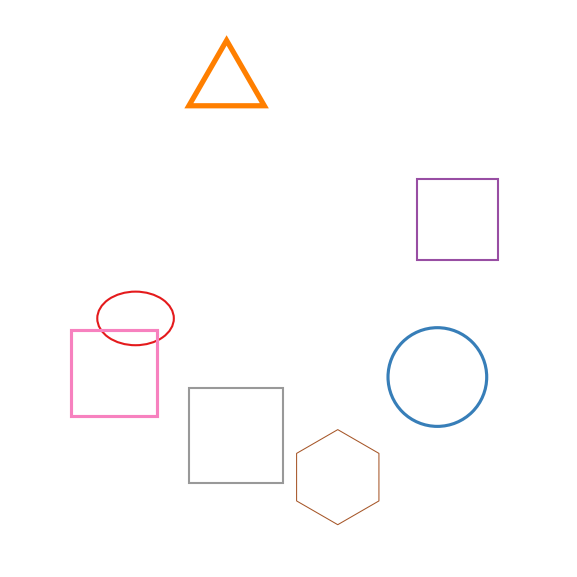[{"shape": "oval", "thickness": 1, "radius": 0.33, "center": [0.235, 0.448]}, {"shape": "circle", "thickness": 1.5, "radius": 0.43, "center": [0.757, 0.346]}, {"shape": "square", "thickness": 1, "radius": 0.35, "center": [0.792, 0.619]}, {"shape": "triangle", "thickness": 2.5, "radius": 0.38, "center": [0.392, 0.854]}, {"shape": "hexagon", "thickness": 0.5, "radius": 0.41, "center": [0.585, 0.173]}, {"shape": "square", "thickness": 1.5, "radius": 0.37, "center": [0.197, 0.353]}, {"shape": "square", "thickness": 1, "radius": 0.41, "center": [0.408, 0.245]}]